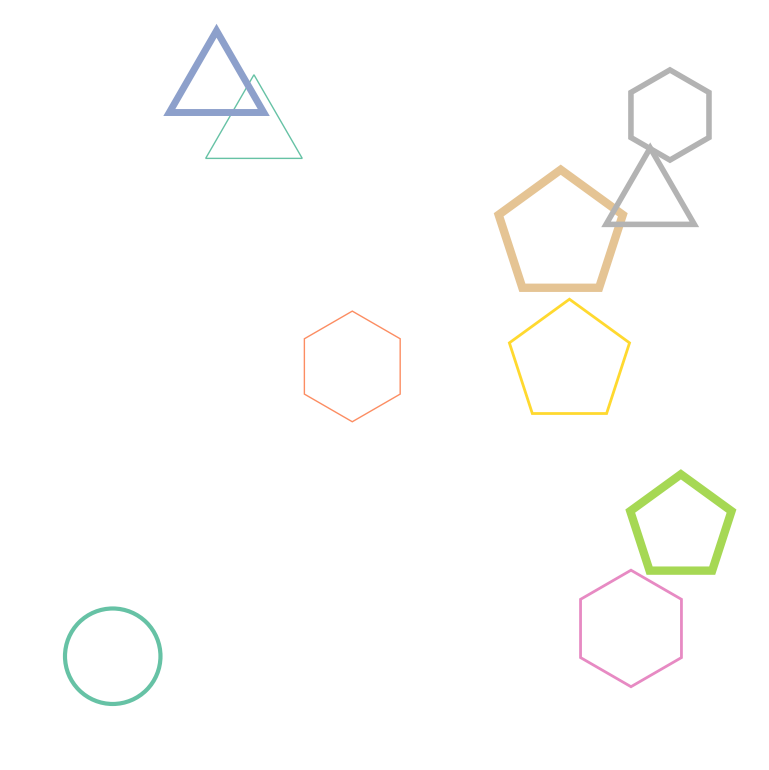[{"shape": "triangle", "thickness": 0.5, "radius": 0.36, "center": [0.33, 0.831]}, {"shape": "circle", "thickness": 1.5, "radius": 0.31, "center": [0.146, 0.148]}, {"shape": "hexagon", "thickness": 0.5, "radius": 0.36, "center": [0.458, 0.524]}, {"shape": "triangle", "thickness": 2.5, "radius": 0.35, "center": [0.281, 0.889]}, {"shape": "hexagon", "thickness": 1, "radius": 0.38, "center": [0.819, 0.184]}, {"shape": "pentagon", "thickness": 3, "radius": 0.35, "center": [0.884, 0.315]}, {"shape": "pentagon", "thickness": 1, "radius": 0.41, "center": [0.74, 0.529]}, {"shape": "pentagon", "thickness": 3, "radius": 0.42, "center": [0.728, 0.695]}, {"shape": "triangle", "thickness": 2, "radius": 0.33, "center": [0.844, 0.742]}, {"shape": "hexagon", "thickness": 2, "radius": 0.29, "center": [0.87, 0.851]}]